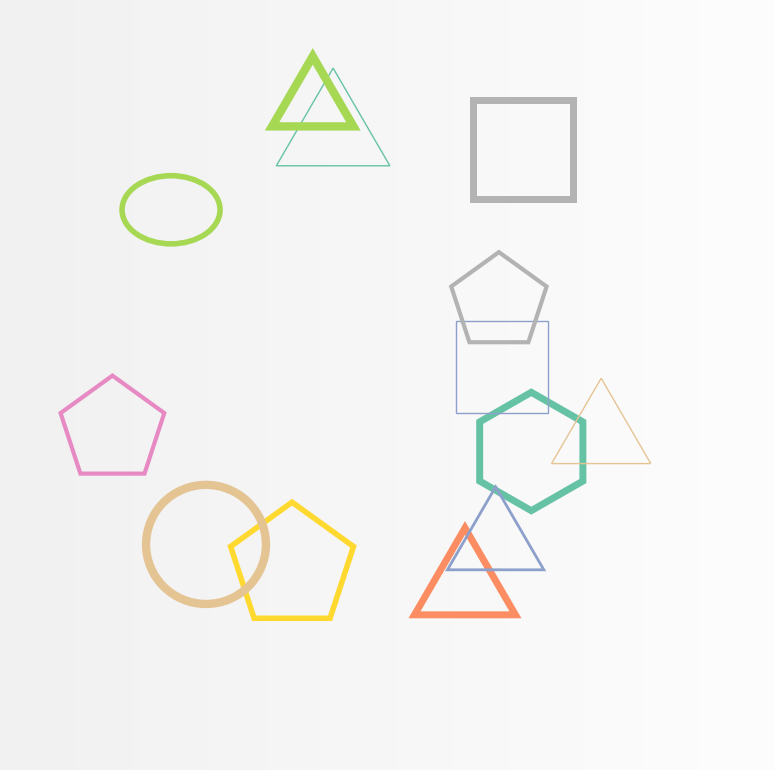[{"shape": "triangle", "thickness": 0.5, "radius": 0.42, "center": [0.43, 0.827]}, {"shape": "hexagon", "thickness": 2.5, "radius": 0.38, "center": [0.686, 0.414]}, {"shape": "triangle", "thickness": 2.5, "radius": 0.38, "center": [0.6, 0.239]}, {"shape": "triangle", "thickness": 1, "radius": 0.36, "center": [0.64, 0.296]}, {"shape": "square", "thickness": 0.5, "radius": 0.3, "center": [0.648, 0.523]}, {"shape": "pentagon", "thickness": 1.5, "radius": 0.35, "center": [0.145, 0.442]}, {"shape": "triangle", "thickness": 3, "radius": 0.3, "center": [0.404, 0.866]}, {"shape": "oval", "thickness": 2, "radius": 0.32, "center": [0.221, 0.728]}, {"shape": "pentagon", "thickness": 2, "radius": 0.42, "center": [0.377, 0.264]}, {"shape": "circle", "thickness": 3, "radius": 0.39, "center": [0.266, 0.293]}, {"shape": "triangle", "thickness": 0.5, "radius": 0.37, "center": [0.776, 0.435]}, {"shape": "pentagon", "thickness": 1.5, "radius": 0.32, "center": [0.644, 0.608]}, {"shape": "square", "thickness": 2.5, "radius": 0.32, "center": [0.674, 0.806]}]